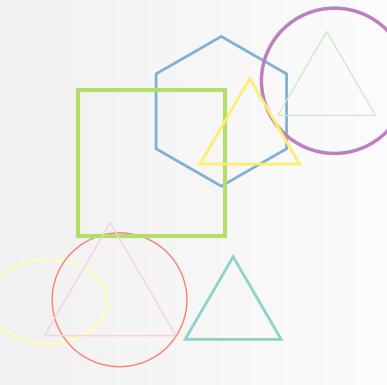[{"shape": "triangle", "thickness": 2, "radius": 0.72, "center": [0.602, 0.19]}, {"shape": "oval", "thickness": 1.5, "radius": 0.78, "center": [0.123, 0.217]}, {"shape": "circle", "thickness": 1, "radius": 0.87, "center": [0.308, 0.221]}, {"shape": "hexagon", "thickness": 2, "radius": 0.97, "center": [0.571, 0.711]}, {"shape": "square", "thickness": 3, "radius": 0.95, "center": [0.391, 0.577]}, {"shape": "triangle", "thickness": 1, "radius": 0.98, "center": [0.284, 0.226]}, {"shape": "circle", "thickness": 2.5, "radius": 0.94, "center": [0.863, 0.79]}, {"shape": "triangle", "thickness": 1, "radius": 0.73, "center": [0.843, 0.773]}, {"shape": "triangle", "thickness": 2, "radius": 0.74, "center": [0.645, 0.648]}]